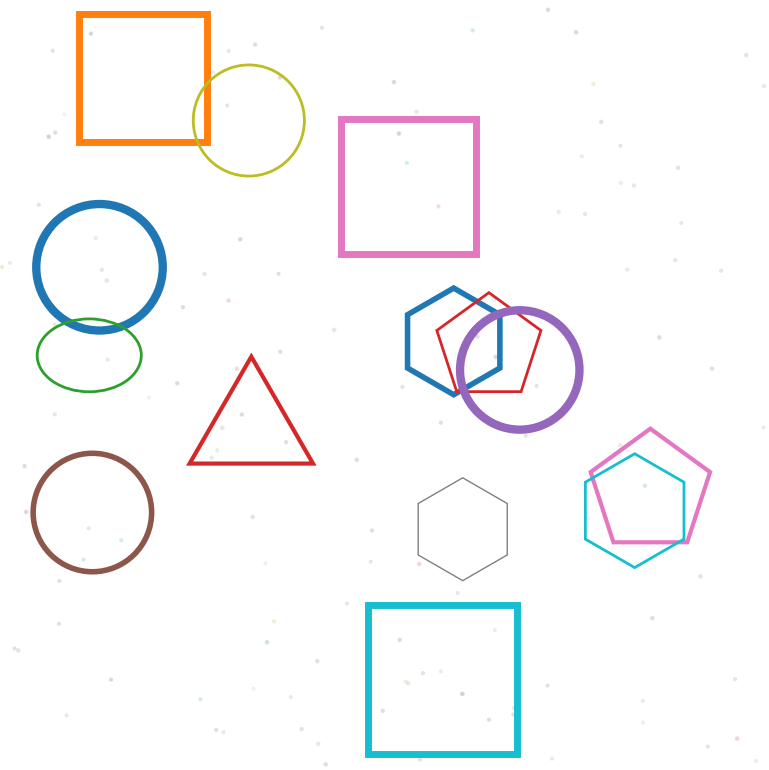[{"shape": "circle", "thickness": 3, "radius": 0.41, "center": [0.129, 0.653]}, {"shape": "hexagon", "thickness": 2, "radius": 0.35, "center": [0.589, 0.557]}, {"shape": "square", "thickness": 2.5, "radius": 0.41, "center": [0.185, 0.899]}, {"shape": "oval", "thickness": 1, "radius": 0.34, "center": [0.116, 0.539]}, {"shape": "triangle", "thickness": 1.5, "radius": 0.46, "center": [0.326, 0.444]}, {"shape": "pentagon", "thickness": 1, "radius": 0.36, "center": [0.635, 0.549]}, {"shape": "circle", "thickness": 3, "radius": 0.39, "center": [0.675, 0.52]}, {"shape": "circle", "thickness": 2, "radius": 0.38, "center": [0.12, 0.334]}, {"shape": "square", "thickness": 2.5, "radius": 0.44, "center": [0.53, 0.758]}, {"shape": "pentagon", "thickness": 1.5, "radius": 0.41, "center": [0.845, 0.362]}, {"shape": "hexagon", "thickness": 0.5, "radius": 0.33, "center": [0.601, 0.313]}, {"shape": "circle", "thickness": 1, "radius": 0.36, "center": [0.323, 0.844]}, {"shape": "hexagon", "thickness": 1, "radius": 0.37, "center": [0.824, 0.337]}, {"shape": "square", "thickness": 2.5, "radius": 0.48, "center": [0.575, 0.117]}]